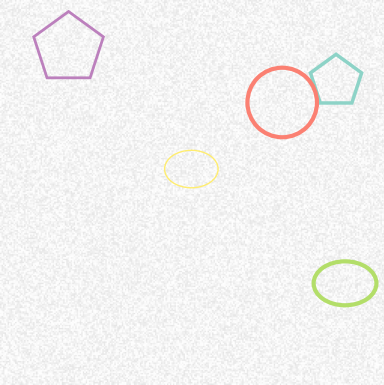[{"shape": "pentagon", "thickness": 2.5, "radius": 0.35, "center": [0.873, 0.789]}, {"shape": "circle", "thickness": 3, "radius": 0.45, "center": [0.733, 0.734]}, {"shape": "oval", "thickness": 3, "radius": 0.41, "center": [0.896, 0.264]}, {"shape": "pentagon", "thickness": 2, "radius": 0.48, "center": [0.178, 0.875]}, {"shape": "oval", "thickness": 1, "radius": 0.35, "center": [0.497, 0.561]}]